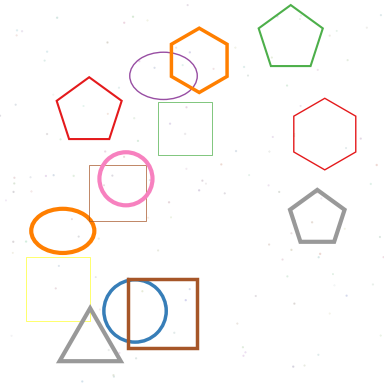[{"shape": "pentagon", "thickness": 1.5, "radius": 0.44, "center": [0.232, 0.711]}, {"shape": "hexagon", "thickness": 1, "radius": 0.46, "center": [0.844, 0.652]}, {"shape": "circle", "thickness": 2.5, "radius": 0.4, "center": [0.351, 0.192]}, {"shape": "square", "thickness": 0.5, "radius": 0.35, "center": [0.481, 0.667]}, {"shape": "pentagon", "thickness": 1.5, "radius": 0.44, "center": [0.755, 0.899]}, {"shape": "oval", "thickness": 1, "radius": 0.44, "center": [0.425, 0.803]}, {"shape": "hexagon", "thickness": 2.5, "radius": 0.42, "center": [0.518, 0.843]}, {"shape": "oval", "thickness": 3, "radius": 0.41, "center": [0.163, 0.4]}, {"shape": "square", "thickness": 0.5, "radius": 0.42, "center": [0.152, 0.25]}, {"shape": "square", "thickness": 2.5, "radius": 0.45, "center": [0.423, 0.186]}, {"shape": "square", "thickness": 0.5, "radius": 0.37, "center": [0.305, 0.498]}, {"shape": "circle", "thickness": 3, "radius": 0.34, "center": [0.327, 0.536]}, {"shape": "triangle", "thickness": 3, "radius": 0.46, "center": [0.234, 0.108]}, {"shape": "pentagon", "thickness": 3, "radius": 0.37, "center": [0.824, 0.432]}]